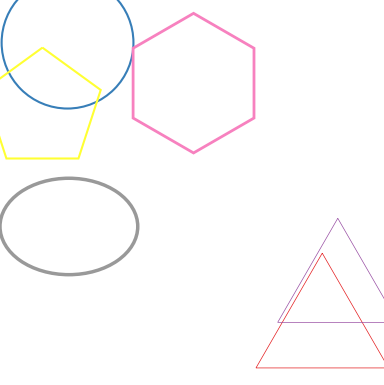[{"shape": "triangle", "thickness": 0.5, "radius": 0.99, "center": [0.837, 0.144]}, {"shape": "circle", "thickness": 1.5, "radius": 0.86, "center": [0.175, 0.889]}, {"shape": "triangle", "thickness": 0.5, "radius": 0.9, "center": [0.877, 0.253]}, {"shape": "pentagon", "thickness": 1.5, "radius": 0.8, "center": [0.11, 0.717]}, {"shape": "hexagon", "thickness": 2, "radius": 0.91, "center": [0.503, 0.784]}, {"shape": "oval", "thickness": 2.5, "radius": 0.89, "center": [0.179, 0.412]}]